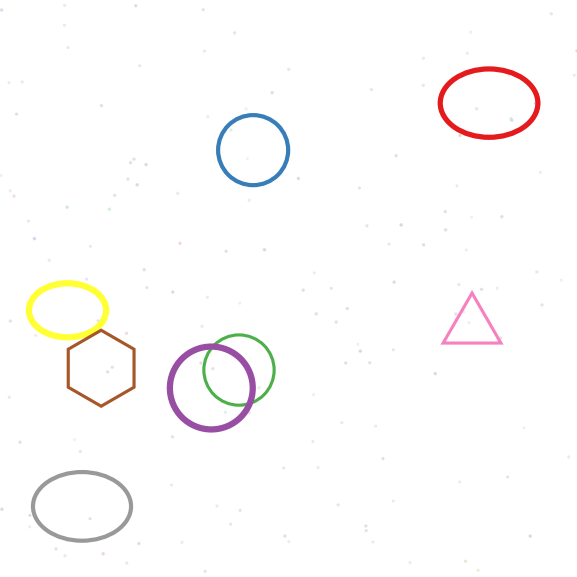[{"shape": "oval", "thickness": 2.5, "radius": 0.42, "center": [0.847, 0.821]}, {"shape": "circle", "thickness": 2, "radius": 0.3, "center": [0.438, 0.739]}, {"shape": "circle", "thickness": 1.5, "radius": 0.3, "center": [0.414, 0.358]}, {"shape": "circle", "thickness": 3, "radius": 0.36, "center": [0.366, 0.327]}, {"shape": "oval", "thickness": 3, "radius": 0.33, "center": [0.117, 0.462]}, {"shape": "hexagon", "thickness": 1.5, "radius": 0.33, "center": [0.175, 0.361]}, {"shape": "triangle", "thickness": 1.5, "radius": 0.29, "center": [0.817, 0.434]}, {"shape": "oval", "thickness": 2, "radius": 0.42, "center": [0.142, 0.122]}]